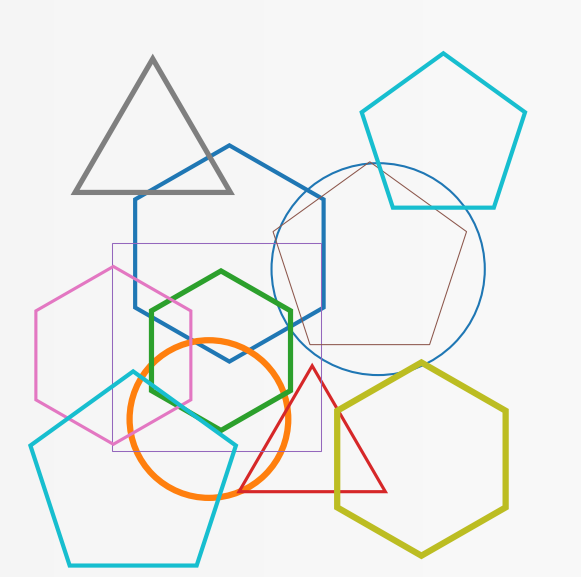[{"shape": "hexagon", "thickness": 2, "radius": 0.94, "center": [0.395, 0.56]}, {"shape": "circle", "thickness": 1, "radius": 0.92, "center": [0.651, 0.533]}, {"shape": "circle", "thickness": 3, "radius": 0.68, "center": [0.359, 0.273]}, {"shape": "hexagon", "thickness": 2.5, "radius": 0.69, "center": [0.38, 0.392]}, {"shape": "triangle", "thickness": 1.5, "radius": 0.73, "center": [0.537, 0.22]}, {"shape": "square", "thickness": 0.5, "radius": 0.9, "center": [0.372, 0.398]}, {"shape": "pentagon", "thickness": 0.5, "radius": 0.88, "center": [0.636, 0.544]}, {"shape": "hexagon", "thickness": 1.5, "radius": 0.77, "center": [0.195, 0.384]}, {"shape": "triangle", "thickness": 2.5, "radius": 0.77, "center": [0.263, 0.743]}, {"shape": "hexagon", "thickness": 3, "radius": 0.84, "center": [0.725, 0.204]}, {"shape": "pentagon", "thickness": 2, "radius": 0.93, "center": [0.229, 0.17]}, {"shape": "pentagon", "thickness": 2, "radius": 0.74, "center": [0.763, 0.759]}]